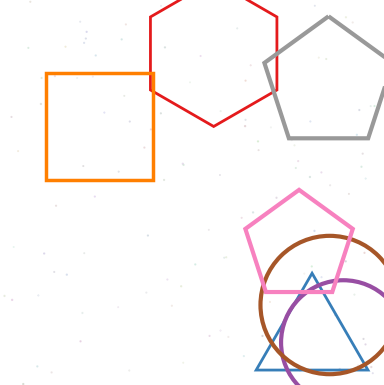[{"shape": "hexagon", "thickness": 2, "radius": 0.95, "center": [0.555, 0.861]}, {"shape": "triangle", "thickness": 2, "radius": 0.84, "center": [0.811, 0.123]}, {"shape": "circle", "thickness": 3, "radius": 0.81, "center": [0.892, 0.11]}, {"shape": "square", "thickness": 2.5, "radius": 0.69, "center": [0.259, 0.672]}, {"shape": "circle", "thickness": 3, "radius": 0.9, "center": [0.856, 0.208]}, {"shape": "pentagon", "thickness": 3, "radius": 0.73, "center": [0.777, 0.36]}, {"shape": "pentagon", "thickness": 3, "radius": 0.88, "center": [0.853, 0.782]}]